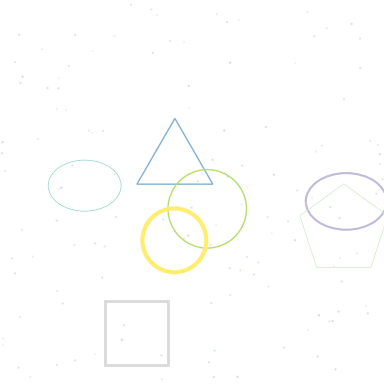[{"shape": "oval", "thickness": 0.5, "radius": 0.47, "center": [0.22, 0.518]}, {"shape": "oval", "thickness": 1.5, "radius": 0.53, "center": [0.899, 0.477]}, {"shape": "triangle", "thickness": 1, "radius": 0.57, "center": [0.454, 0.579]}, {"shape": "circle", "thickness": 1, "radius": 0.51, "center": [0.538, 0.458]}, {"shape": "square", "thickness": 2, "radius": 0.41, "center": [0.354, 0.134]}, {"shape": "pentagon", "thickness": 0.5, "radius": 0.6, "center": [0.893, 0.403]}, {"shape": "circle", "thickness": 3, "radius": 0.41, "center": [0.453, 0.376]}]